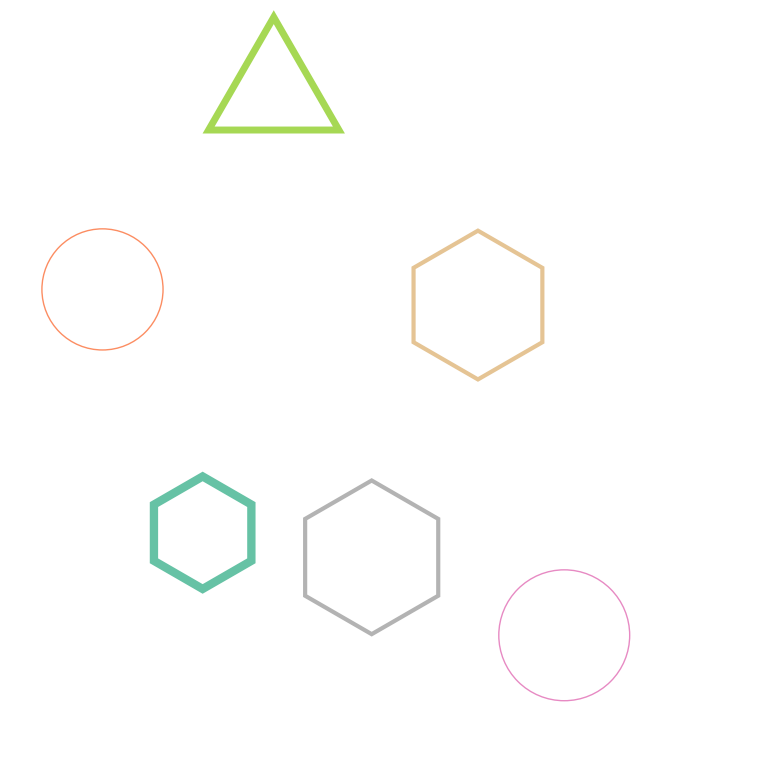[{"shape": "hexagon", "thickness": 3, "radius": 0.37, "center": [0.263, 0.308]}, {"shape": "circle", "thickness": 0.5, "radius": 0.39, "center": [0.133, 0.624]}, {"shape": "circle", "thickness": 0.5, "radius": 0.42, "center": [0.733, 0.175]}, {"shape": "triangle", "thickness": 2.5, "radius": 0.49, "center": [0.356, 0.88]}, {"shape": "hexagon", "thickness": 1.5, "radius": 0.48, "center": [0.621, 0.604]}, {"shape": "hexagon", "thickness": 1.5, "radius": 0.5, "center": [0.483, 0.276]}]